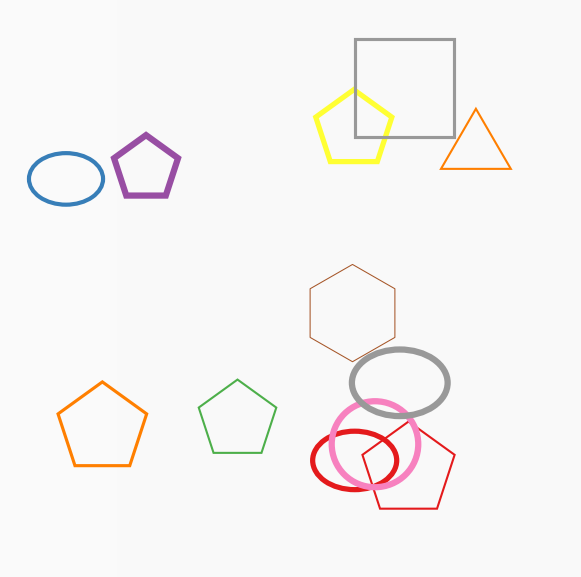[{"shape": "oval", "thickness": 2.5, "radius": 0.36, "center": [0.61, 0.202]}, {"shape": "pentagon", "thickness": 1, "radius": 0.42, "center": [0.703, 0.186]}, {"shape": "oval", "thickness": 2, "radius": 0.32, "center": [0.114, 0.689]}, {"shape": "pentagon", "thickness": 1, "radius": 0.35, "center": [0.409, 0.272]}, {"shape": "pentagon", "thickness": 3, "radius": 0.29, "center": [0.251, 0.707]}, {"shape": "pentagon", "thickness": 1.5, "radius": 0.4, "center": [0.176, 0.258]}, {"shape": "triangle", "thickness": 1, "radius": 0.35, "center": [0.819, 0.741]}, {"shape": "pentagon", "thickness": 2.5, "radius": 0.34, "center": [0.609, 0.775]}, {"shape": "hexagon", "thickness": 0.5, "radius": 0.42, "center": [0.606, 0.457]}, {"shape": "circle", "thickness": 3, "radius": 0.37, "center": [0.645, 0.23]}, {"shape": "oval", "thickness": 3, "radius": 0.41, "center": [0.688, 0.336]}, {"shape": "square", "thickness": 1.5, "radius": 0.42, "center": [0.696, 0.847]}]